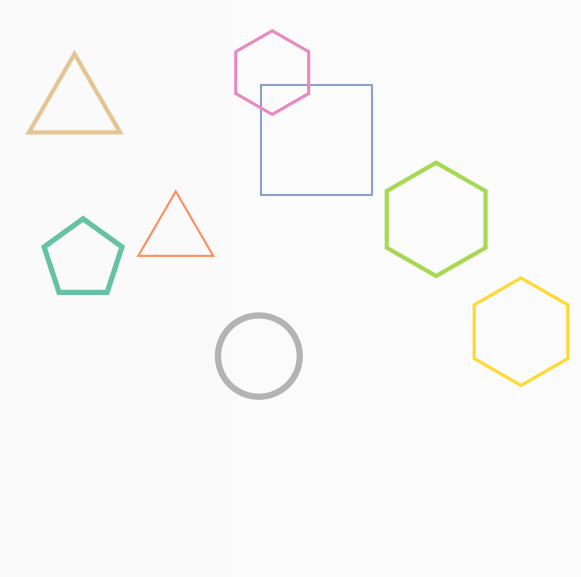[{"shape": "pentagon", "thickness": 2.5, "radius": 0.35, "center": [0.143, 0.55]}, {"shape": "triangle", "thickness": 1, "radius": 0.37, "center": [0.302, 0.593]}, {"shape": "square", "thickness": 1, "radius": 0.48, "center": [0.544, 0.757]}, {"shape": "hexagon", "thickness": 1.5, "radius": 0.36, "center": [0.468, 0.873]}, {"shape": "hexagon", "thickness": 2, "radius": 0.49, "center": [0.75, 0.619]}, {"shape": "hexagon", "thickness": 1.5, "radius": 0.47, "center": [0.896, 0.425]}, {"shape": "triangle", "thickness": 2, "radius": 0.45, "center": [0.128, 0.815]}, {"shape": "circle", "thickness": 3, "radius": 0.35, "center": [0.445, 0.383]}]